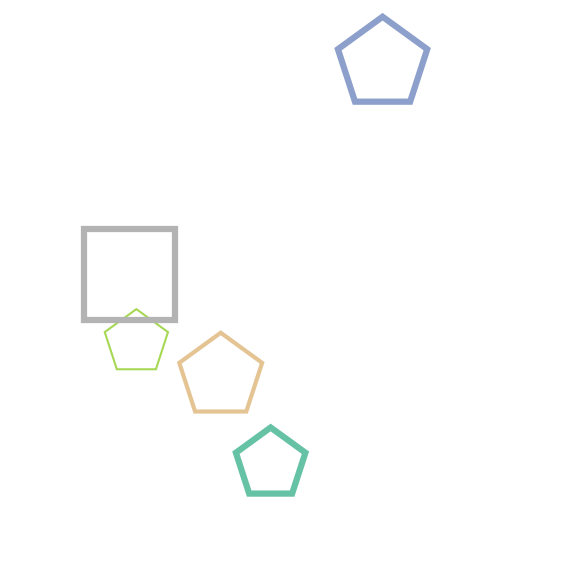[{"shape": "pentagon", "thickness": 3, "radius": 0.32, "center": [0.469, 0.196]}, {"shape": "pentagon", "thickness": 3, "radius": 0.41, "center": [0.662, 0.889]}, {"shape": "pentagon", "thickness": 1, "radius": 0.29, "center": [0.236, 0.406]}, {"shape": "pentagon", "thickness": 2, "radius": 0.38, "center": [0.382, 0.348]}, {"shape": "square", "thickness": 3, "radius": 0.39, "center": [0.224, 0.523]}]